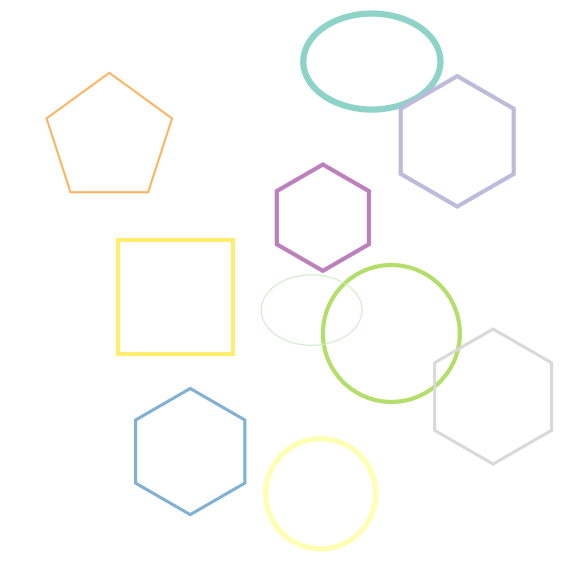[{"shape": "oval", "thickness": 3, "radius": 0.59, "center": [0.644, 0.893]}, {"shape": "circle", "thickness": 2.5, "radius": 0.48, "center": [0.555, 0.144]}, {"shape": "hexagon", "thickness": 2, "radius": 0.56, "center": [0.792, 0.754]}, {"shape": "hexagon", "thickness": 1.5, "radius": 0.55, "center": [0.329, 0.217]}, {"shape": "pentagon", "thickness": 1, "radius": 0.57, "center": [0.189, 0.759]}, {"shape": "circle", "thickness": 2, "radius": 0.59, "center": [0.678, 0.422]}, {"shape": "hexagon", "thickness": 1.5, "radius": 0.58, "center": [0.854, 0.312]}, {"shape": "hexagon", "thickness": 2, "radius": 0.46, "center": [0.559, 0.622]}, {"shape": "oval", "thickness": 0.5, "radius": 0.44, "center": [0.54, 0.462]}, {"shape": "square", "thickness": 2, "radius": 0.49, "center": [0.304, 0.485]}]